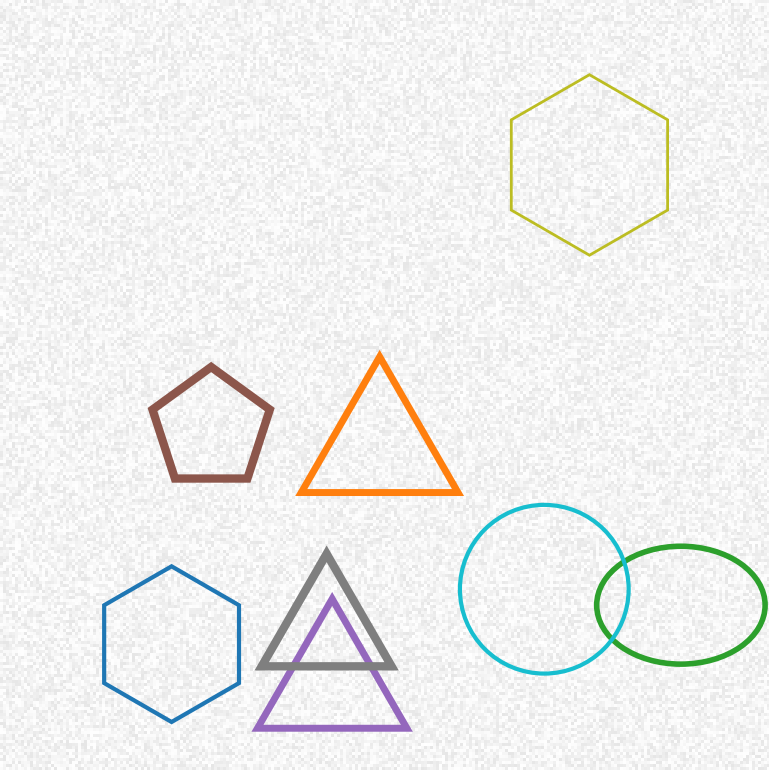[{"shape": "hexagon", "thickness": 1.5, "radius": 0.51, "center": [0.223, 0.163]}, {"shape": "triangle", "thickness": 2.5, "radius": 0.59, "center": [0.493, 0.419]}, {"shape": "oval", "thickness": 2, "radius": 0.55, "center": [0.884, 0.214]}, {"shape": "triangle", "thickness": 2.5, "radius": 0.56, "center": [0.431, 0.11]}, {"shape": "pentagon", "thickness": 3, "radius": 0.4, "center": [0.274, 0.443]}, {"shape": "triangle", "thickness": 3, "radius": 0.49, "center": [0.424, 0.183]}, {"shape": "hexagon", "thickness": 1, "radius": 0.59, "center": [0.766, 0.786]}, {"shape": "circle", "thickness": 1.5, "radius": 0.55, "center": [0.707, 0.235]}]